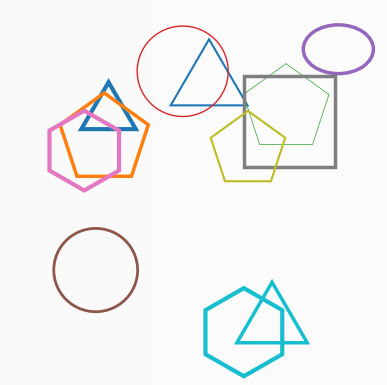[{"shape": "triangle", "thickness": 1.5, "radius": 0.57, "center": [0.54, 0.784]}, {"shape": "triangle", "thickness": 3, "radius": 0.41, "center": [0.28, 0.705]}, {"shape": "pentagon", "thickness": 2.5, "radius": 0.6, "center": [0.269, 0.639]}, {"shape": "pentagon", "thickness": 0.5, "radius": 0.58, "center": [0.738, 0.719]}, {"shape": "circle", "thickness": 1, "radius": 0.59, "center": [0.472, 0.815]}, {"shape": "oval", "thickness": 2.5, "radius": 0.45, "center": [0.873, 0.872]}, {"shape": "circle", "thickness": 2, "radius": 0.54, "center": [0.247, 0.299]}, {"shape": "hexagon", "thickness": 3, "radius": 0.52, "center": [0.217, 0.609]}, {"shape": "square", "thickness": 2.5, "radius": 0.59, "center": [0.747, 0.684]}, {"shape": "pentagon", "thickness": 1.5, "radius": 0.5, "center": [0.64, 0.611]}, {"shape": "triangle", "thickness": 2.5, "radius": 0.52, "center": [0.702, 0.162]}, {"shape": "hexagon", "thickness": 3, "radius": 0.57, "center": [0.629, 0.137]}]